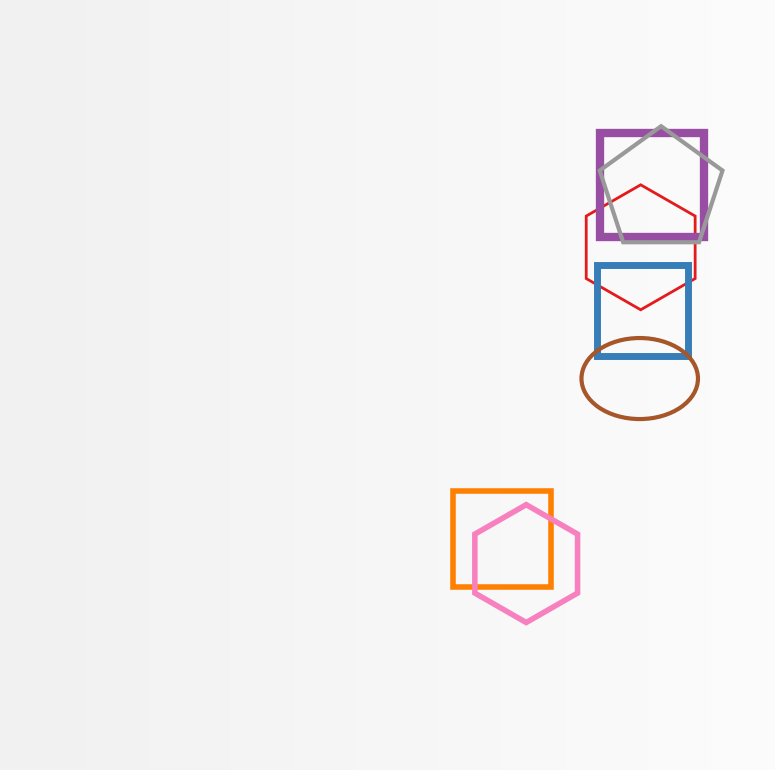[{"shape": "hexagon", "thickness": 1, "radius": 0.41, "center": [0.827, 0.679]}, {"shape": "square", "thickness": 2.5, "radius": 0.29, "center": [0.829, 0.596]}, {"shape": "square", "thickness": 3, "radius": 0.34, "center": [0.841, 0.76]}, {"shape": "square", "thickness": 2, "radius": 0.31, "center": [0.648, 0.3]}, {"shape": "oval", "thickness": 1.5, "radius": 0.38, "center": [0.825, 0.508]}, {"shape": "hexagon", "thickness": 2, "radius": 0.38, "center": [0.679, 0.268]}, {"shape": "pentagon", "thickness": 1.5, "radius": 0.42, "center": [0.853, 0.753]}]